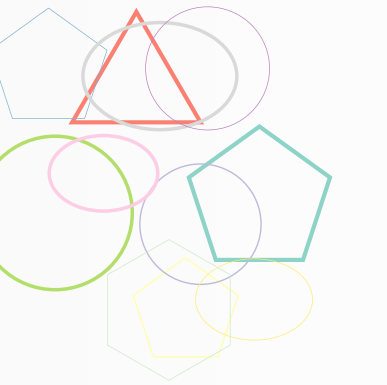[{"shape": "pentagon", "thickness": 3, "radius": 0.96, "center": [0.669, 0.48]}, {"shape": "pentagon", "thickness": 1, "radius": 0.71, "center": [0.479, 0.188]}, {"shape": "circle", "thickness": 1, "radius": 0.78, "center": [0.517, 0.418]}, {"shape": "triangle", "thickness": 3, "radius": 0.96, "center": [0.352, 0.778]}, {"shape": "pentagon", "thickness": 0.5, "radius": 0.79, "center": [0.125, 0.821]}, {"shape": "circle", "thickness": 2.5, "radius": 1.0, "center": [0.142, 0.447]}, {"shape": "oval", "thickness": 2.5, "radius": 0.7, "center": [0.267, 0.55]}, {"shape": "oval", "thickness": 2.5, "radius": 0.99, "center": [0.413, 0.802]}, {"shape": "circle", "thickness": 0.5, "radius": 0.8, "center": [0.536, 0.822]}, {"shape": "hexagon", "thickness": 0.5, "radius": 0.91, "center": [0.436, 0.195]}, {"shape": "oval", "thickness": 0.5, "radius": 0.75, "center": [0.656, 0.222]}]